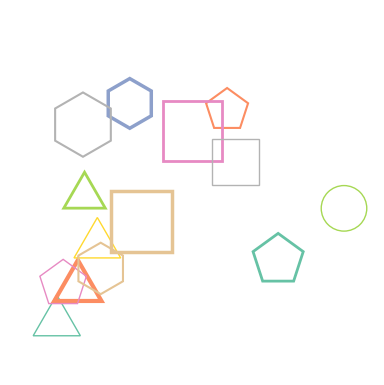[{"shape": "triangle", "thickness": 1, "radius": 0.35, "center": [0.147, 0.163]}, {"shape": "pentagon", "thickness": 2, "radius": 0.34, "center": [0.722, 0.325]}, {"shape": "pentagon", "thickness": 1.5, "radius": 0.29, "center": [0.59, 0.714]}, {"shape": "triangle", "thickness": 3, "radius": 0.35, "center": [0.202, 0.254]}, {"shape": "hexagon", "thickness": 2.5, "radius": 0.32, "center": [0.337, 0.731]}, {"shape": "pentagon", "thickness": 1, "radius": 0.32, "center": [0.164, 0.263]}, {"shape": "square", "thickness": 2, "radius": 0.39, "center": [0.5, 0.66]}, {"shape": "triangle", "thickness": 2, "radius": 0.31, "center": [0.22, 0.49]}, {"shape": "circle", "thickness": 1, "radius": 0.3, "center": [0.894, 0.459]}, {"shape": "triangle", "thickness": 1, "radius": 0.35, "center": [0.253, 0.365]}, {"shape": "hexagon", "thickness": 1.5, "radius": 0.33, "center": [0.262, 0.303]}, {"shape": "square", "thickness": 2.5, "radius": 0.4, "center": [0.368, 0.425]}, {"shape": "hexagon", "thickness": 1.5, "radius": 0.42, "center": [0.216, 0.676]}, {"shape": "square", "thickness": 1, "radius": 0.3, "center": [0.612, 0.579]}]